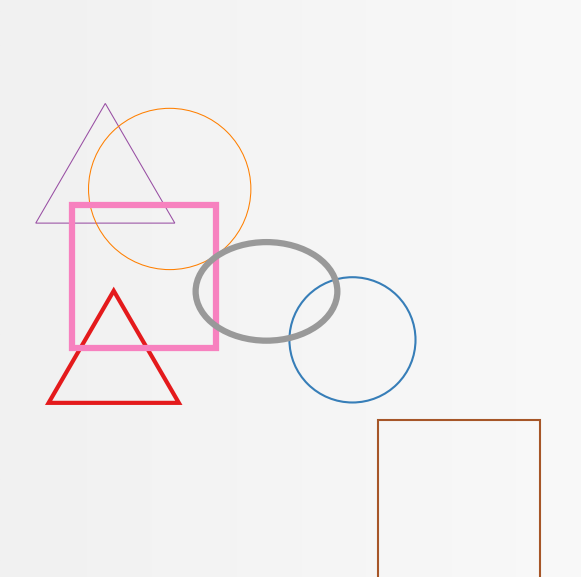[{"shape": "triangle", "thickness": 2, "radius": 0.65, "center": [0.196, 0.366]}, {"shape": "circle", "thickness": 1, "radius": 0.54, "center": [0.606, 0.411]}, {"shape": "triangle", "thickness": 0.5, "radius": 0.69, "center": [0.181, 0.682]}, {"shape": "circle", "thickness": 0.5, "radius": 0.7, "center": [0.292, 0.672]}, {"shape": "square", "thickness": 1, "radius": 0.7, "center": [0.79, 0.133]}, {"shape": "square", "thickness": 3, "radius": 0.62, "center": [0.248, 0.521]}, {"shape": "oval", "thickness": 3, "radius": 0.61, "center": [0.458, 0.495]}]